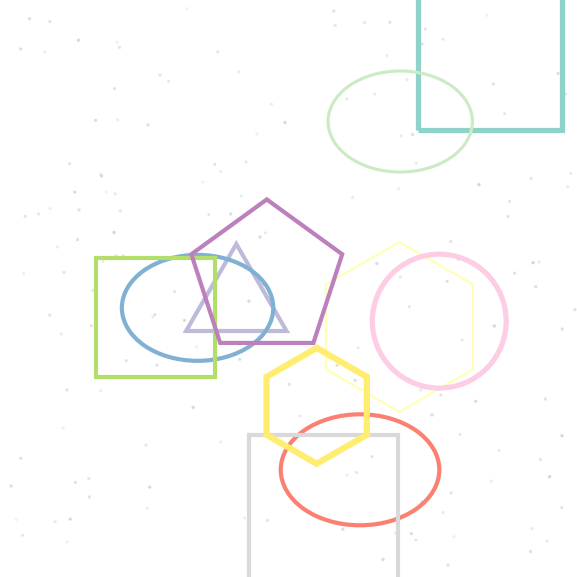[{"shape": "square", "thickness": 2.5, "radius": 0.62, "center": [0.848, 0.898]}, {"shape": "hexagon", "thickness": 1, "radius": 0.73, "center": [0.692, 0.433]}, {"shape": "triangle", "thickness": 2, "radius": 0.5, "center": [0.409, 0.476]}, {"shape": "oval", "thickness": 2, "radius": 0.69, "center": [0.623, 0.186]}, {"shape": "oval", "thickness": 2, "radius": 0.66, "center": [0.342, 0.466]}, {"shape": "square", "thickness": 2, "radius": 0.51, "center": [0.269, 0.449]}, {"shape": "circle", "thickness": 2.5, "radius": 0.58, "center": [0.761, 0.443]}, {"shape": "square", "thickness": 2, "radius": 0.64, "center": [0.56, 0.117]}, {"shape": "pentagon", "thickness": 2, "radius": 0.69, "center": [0.462, 0.516]}, {"shape": "oval", "thickness": 1.5, "radius": 0.62, "center": [0.693, 0.789]}, {"shape": "hexagon", "thickness": 3, "radius": 0.5, "center": [0.548, 0.296]}]